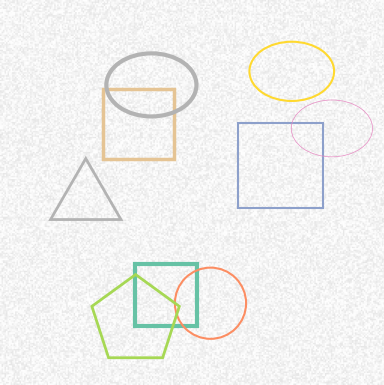[{"shape": "square", "thickness": 3, "radius": 0.4, "center": [0.432, 0.234]}, {"shape": "circle", "thickness": 1.5, "radius": 0.46, "center": [0.547, 0.212]}, {"shape": "square", "thickness": 1.5, "radius": 0.55, "center": [0.729, 0.57]}, {"shape": "oval", "thickness": 0.5, "radius": 0.53, "center": [0.862, 0.666]}, {"shape": "pentagon", "thickness": 2, "radius": 0.6, "center": [0.352, 0.167]}, {"shape": "oval", "thickness": 1.5, "radius": 0.55, "center": [0.758, 0.815]}, {"shape": "square", "thickness": 2.5, "radius": 0.46, "center": [0.36, 0.679]}, {"shape": "oval", "thickness": 3, "radius": 0.59, "center": [0.393, 0.779]}, {"shape": "triangle", "thickness": 2, "radius": 0.53, "center": [0.223, 0.483]}]